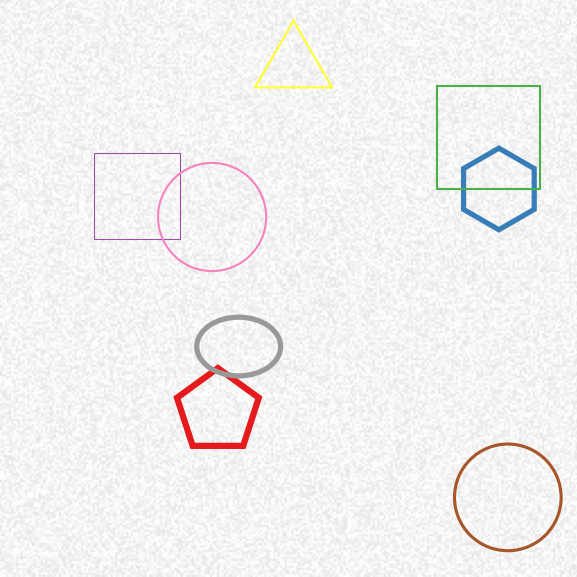[{"shape": "pentagon", "thickness": 3, "radius": 0.37, "center": [0.377, 0.287]}, {"shape": "hexagon", "thickness": 2.5, "radius": 0.35, "center": [0.864, 0.672]}, {"shape": "square", "thickness": 1, "radius": 0.45, "center": [0.846, 0.761]}, {"shape": "square", "thickness": 0.5, "radius": 0.37, "center": [0.237, 0.66]}, {"shape": "triangle", "thickness": 1, "radius": 0.38, "center": [0.508, 0.886]}, {"shape": "circle", "thickness": 1.5, "radius": 0.46, "center": [0.879, 0.138]}, {"shape": "circle", "thickness": 1, "radius": 0.47, "center": [0.367, 0.623]}, {"shape": "oval", "thickness": 2.5, "radius": 0.36, "center": [0.413, 0.399]}]